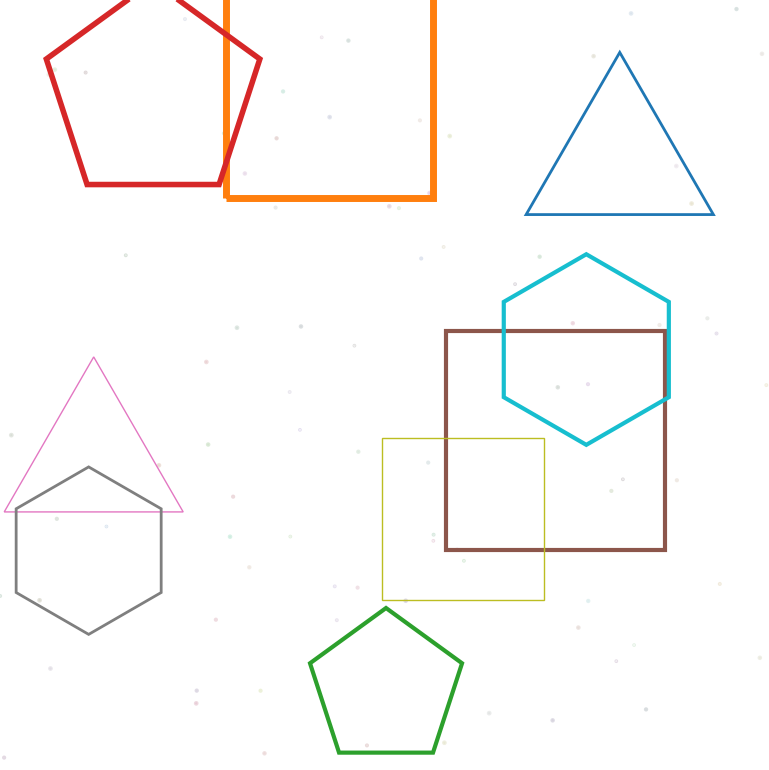[{"shape": "triangle", "thickness": 1, "radius": 0.7, "center": [0.805, 0.792]}, {"shape": "square", "thickness": 2.5, "radius": 0.67, "center": [0.428, 0.877]}, {"shape": "pentagon", "thickness": 1.5, "radius": 0.52, "center": [0.501, 0.107]}, {"shape": "pentagon", "thickness": 2, "radius": 0.73, "center": [0.199, 0.878]}, {"shape": "square", "thickness": 1.5, "radius": 0.71, "center": [0.721, 0.427]}, {"shape": "triangle", "thickness": 0.5, "radius": 0.67, "center": [0.122, 0.402]}, {"shape": "hexagon", "thickness": 1, "radius": 0.54, "center": [0.115, 0.285]}, {"shape": "square", "thickness": 0.5, "radius": 0.53, "center": [0.601, 0.326]}, {"shape": "hexagon", "thickness": 1.5, "radius": 0.62, "center": [0.761, 0.546]}]